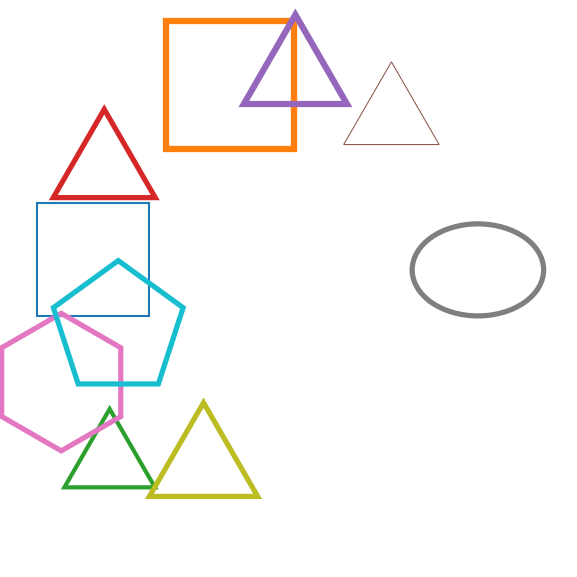[{"shape": "square", "thickness": 1, "radius": 0.49, "center": [0.161, 0.55]}, {"shape": "square", "thickness": 3, "radius": 0.56, "center": [0.398, 0.852]}, {"shape": "triangle", "thickness": 2, "radius": 0.45, "center": [0.19, 0.201]}, {"shape": "triangle", "thickness": 2.5, "radius": 0.51, "center": [0.181, 0.708]}, {"shape": "triangle", "thickness": 3, "radius": 0.52, "center": [0.512, 0.871]}, {"shape": "triangle", "thickness": 0.5, "radius": 0.48, "center": [0.678, 0.797]}, {"shape": "hexagon", "thickness": 2.5, "radius": 0.6, "center": [0.106, 0.337]}, {"shape": "oval", "thickness": 2.5, "radius": 0.57, "center": [0.828, 0.532]}, {"shape": "triangle", "thickness": 2.5, "radius": 0.54, "center": [0.352, 0.194]}, {"shape": "pentagon", "thickness": 2.5, "radius": 0.59, "center": [0.205, 0.43]}]